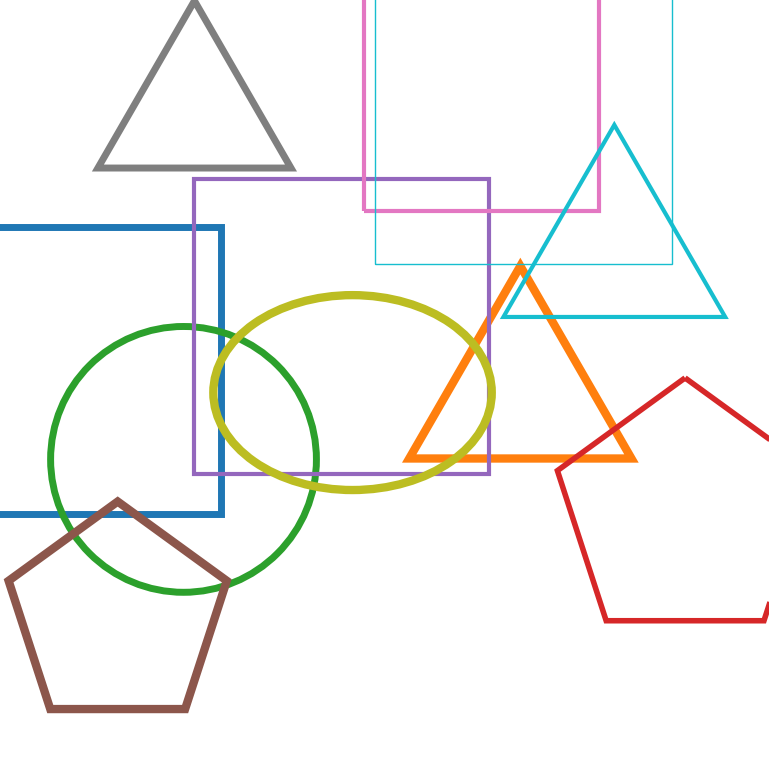[{"shape": "square", "thickness": 2.5, "radius": 0.93, "center": [0.101, 0.519]}, {"shape": "triangle", "thickness": 3, "radius": 0.83, "center": [0.676, 0.488]}, {"shape": "circle", "thickness": 2.5, "radius": 0.86, "center": [0.238, 0.403]}, {"shape": "pentagon", "thickness": 2, "radius": 0.87, "center": [0.89, 0.335]}, {"shape": "square", "thickness": 1.5, "radius": 0.96, "center": [0.444, 0.576]}, {"shape": "pentagon", "thickness": 3, "radius": 0.74, "center": [0.153, 0.2]}, {"shape": "square", "thickness": 1.5, "radius": 0.76, "center": [0.625, 0.878]}, {"shape": "triangle", "thickness": 2.5, "radius": 0.72, "center": [0.253, 0.854]}, {"shape": "oval", "thickness": 3, "radius": 0.9, "center": [0.458, 0.49]}, {"shape": "square", "thickness": 0.5, "radius": 0.96, "center": [0.68, 0.85]}, {"shape": "triangle", "thickness": 1.5, "radius": 0.83, "center": [0.798, 0.671]}]